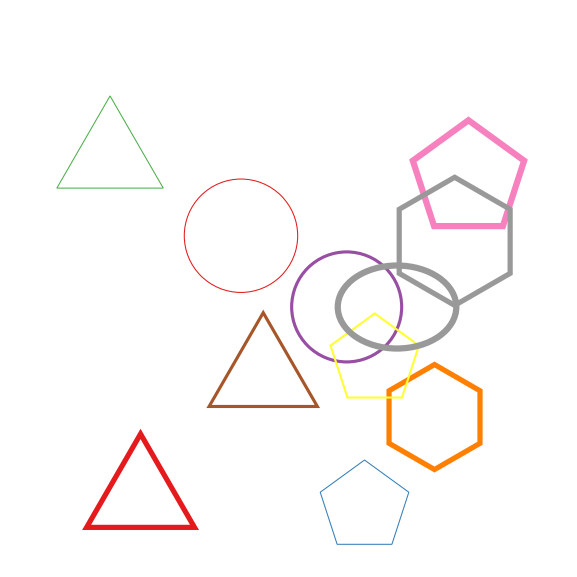[{"shape": "circle", "thickness": 0.5, "radius": 0.49, "center": [0.417, 0.591]}, {"shape": "triangle", "thickness": 2.5, "radius": 0.54, "center": [0.243, 0.14]}, {"shape": "pentagon", "thickness": 0.5, "radius": 0.4, "center": [0.631, 0.122]}, {"shape": "triangle", "thickness": 0.5, "radius": 0.53, "center": [0.191, 0.727]}, {"shape": "circle", "thickness": 1.5, "radius": 0.48, "center": [0.6, 0.468]}, {"shape": "hexagon", "thickness": 2.5, "radius": 0.45, "center": [0.752, 0.277]}, {"shape": "pentagon", "thickness": 1, "radius": 0.4, "center": [0.649, 0.376]}, {"shape": "triangle", "thickness": 1.5, "radius": 0.54, "center": [0.456, 0.349]}, {"shape": "pentagon", "thickness": 3, "radius": 0.51, "center": [0.811, 0.69]}, {"shape": "hexagon", "thickness": 2.5, "radius": 0.55, "center": [0.787, 0.581]}, {"shape": "oval", "thickness": 3, "radius": 0.51, "center": [0.687, 0.468]}]